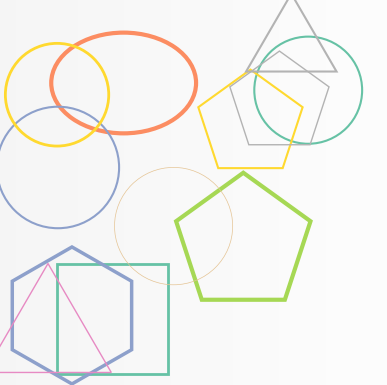[{"shape": "square", "thickness": 2, "radius": 0.72, "center": [0.29, 0.171]}, {"shape": "circle", "thickness": 1.5, "radius": 0.7, "center": [0.795, 0.766]}, {"shape": "oval", "thickness": 3, "radius": 0.93, "center": [0.319, 0.784]}, {"shape": "circle", "thickness": 1.5, "radius": 0.79, "center": [0.15, 0.565]}, {"shape": "hexagon", "thickness": 2.5, "radius": 0.89, "center": [0.186, 0.181]}, {"shape": "triangle", "thickness": 1, "radius": 0.94, "center": [0.124, 0.127]}, {"shape": "pentagon", "thickness": 3, "radius": 0.91, "center": [0.628, 0.369]}, {"shape": "pentagon", "thickness": 1.5, "radius": 0.71, "center": [0.646, 0.678]}, {"shape": "circle", "thickness": 2, "radius": 0.67, "center": [0.147, 0.754]}, {"shape": "circle", "thickness": 0.5, "radius": 0.76, "center": [0.448, 0.413]}, {"shape": "triangle", "thickness": 1.5, "radius": 0.67, "center": [0.752, 0.882]}, {"shape": "pentagon", "thickness": 1, "radius": 0.67, "center": [0.721, 0.733]}]